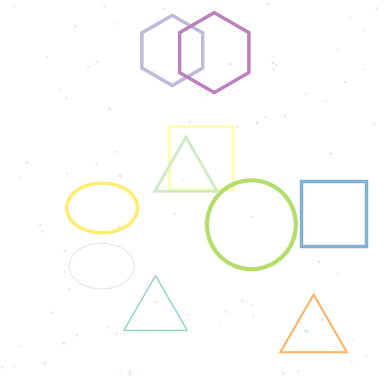[{"shape": "triangle", "thickness": 1, "radius": 0.48, "center": [0.404, 0.189]}, {"shape": "square", "thickness": 2, "radius": 0.41, "center": [0.522, 0.591]}, {"shape": "hexagon", "thickness": 2.5, "radius": 0.46, "center": [0.448, 0.869]}, {"shape": "square", "thickness": 2.5, "radius": 0.42, "center": [0.866, 0.446]}, {"shape": "triangle", "thickness": 1.5, "radius": 0.5, "center": [0.815, 0.135]}, {"shape": "circle", "thickness": 3, "radius": 0.58, "center": [0.653, 0.416]}, {"shape": "oval", "thickness": 0.5, "radius": 0.42, "center": [0.264, 0.309]}, {"shape": "hexagon", "thickness": 2.5, "radius": 0.52, "center": [0.556, 0.863]}, {"shape": "triangle", "thickness": 2, "radius": 0.47, "center": [0.483, 0.55]}, {"shape": "oval", "thickness": 2.5, "radius": 0.46, "center": [0.265, 0.46]}]